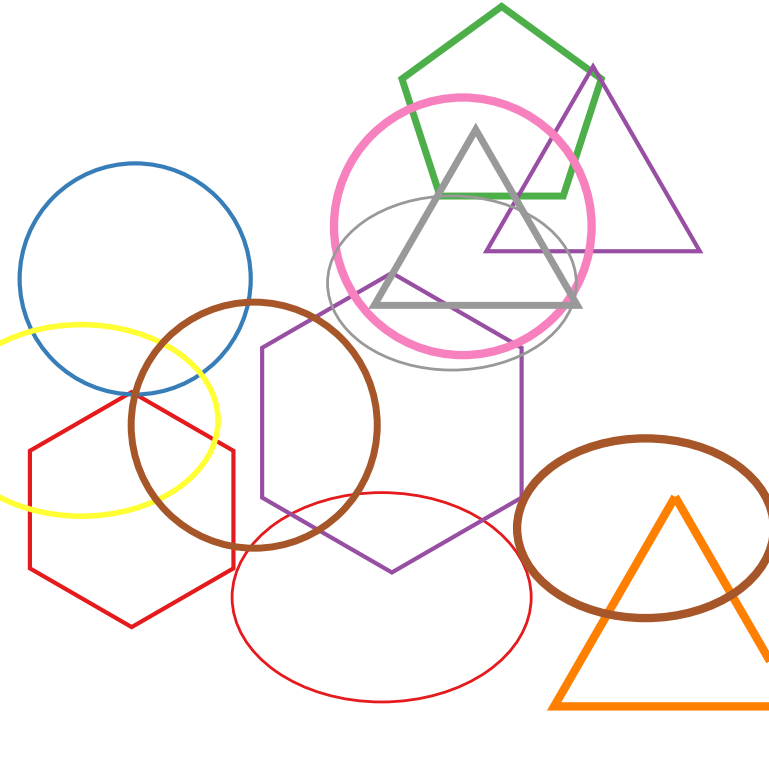[{"shape": "hexagon", "thickness": 1.5, "radius": 0.76, "center": [0.171, 0.338]}, {"shape": "oval", "thickness": 1, "radius": 0.97, "center": [0.496, 0.224]}, {"shape": "circle", "thickness": 1.5, "radius": 0.75, "center": [0.176, 0.638]}, {"shape": "pentagon", "thickness": 2.5, "radius": 0.68, "center": [0.651, 0.856]}, {"shape": "hexagon", "thickness": 1.5, "radius": 0.97, "center": [0.509, 0.451]}, {"shape": "triangle", "thickness": 1.5, "radius": 0.8, "center": [0.77, 0.754]}, {"shape": "triangle", "thickness": 3, "radius": 0.91, "center": [0.877, 0.173]}, {"shape": "oval", "thickness": 2, "radius": 0.89, "center": [0.106, 0.454]}, {"shape": "circle", "thickness": 2.5, "radius": 0.8, "center": [0.33, 0.448]}, {"shape": "oval", "thickness": 3, "radius": 0.83, "center": [0.838, 0.314]}, {"shape": "circle", "thickness": 3, "radius": 0.84, "center": [0.601, 0.706]}, {"shape": "oval", "thickness": 1, "radius": 0.81, "center": [0.587, 0.632]}, {"shape": "triangle", "thickness": 2.5, "radius": 0.76, "center": [0.618, 0.68]}]